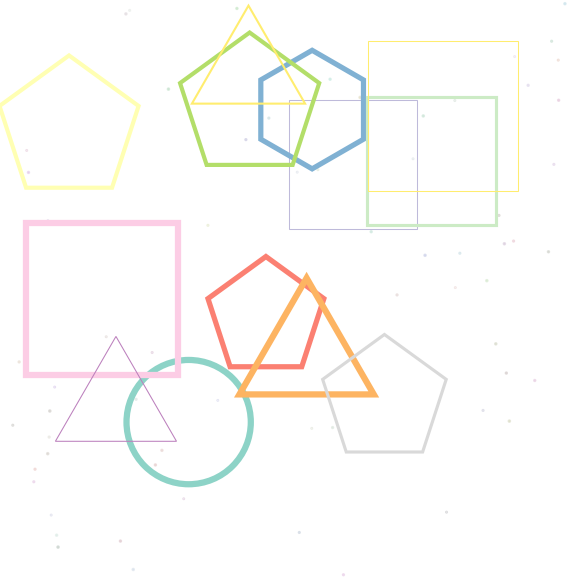[{"shape": "circle", "thickness": 3, "radius": 0.54, "center": [0.327, 0.268]}, {"shape": "pentagon", "thickness": 2, "radius": 0.63, "center": [0.12, 0.777]}, {"shape": "square", "thickness": 0.5, "radius": 0.56, "center": [0.611, 0.715]}, {"shape": "pentagon", "thickness": 2.5, "radius": 0.53, "center": [0.46, 0.449]}, {"shape": "hexagon", "thickness": 2.5, "radius": 0.51, "center": [0.541, 0.809]}, {"shape": "triangle", "thickness": 3, "radius": 0.67, "center": [0.531, 0.383]}, {"shape": "pentagon", "thickness": 2, "radius": 0.63, "center": [0.432, 0.816]}, {"shape": "square", "thickness": 3, "radius": 0.66, "center": [0.176, 0.481]}, {"shape": "pentagon", "thickness": 1.5, "radius": 0.56, "center": [0.666, 0.307]}, {"shape": "triangle", "thickness": 0.5, "radius": 0.61, "center": [0.201, 0.296]}, {"shape": "square", "thickness": 1.5, "radius": 0.56, "center": [0.747, 0.72]}, {"shape": "square", "thickness": 0.5, "radius": 0.65, "center": [0.767, 0.799]}, {"shape": "triangle", "thickness": 1, "radius": 0.57, "center": [0.43, 0.876]}]